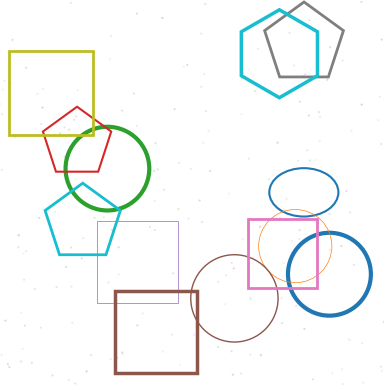[{"shape": "circle", "thickness": 3, "radius": 0.54, "center": [0.856, 0.288]}, {"shape": "oval", "thickness": 1.5, "radius": 0.45, "center": [0.789, 0.5]}, {"shape": "circle", "thickness": 0.5, "radius": 0.48, "center": [0.767, 0.361]}, {"shape": "circle", "thickness": 3, "radius": 0.54, "center": [0.279, 0.562]}, {"shape": "pentagon", "thickness": 1.5, "radius": 0.47, "center": [0.2, 0.63]}, {"shape": "square", "thickness": 0.5, "radius": 0.53, "center": [0.357, 0.32]}, {"shape": "square", "thickness": 2.5, "radius": 0.53, "center": [0.405, 0.138]}, {"shape": "circle", "thickness": 1, "radius": 0.57, "center": [0.609, 0.225]}, {"shape": "square", "thickness": 2, "radius": 0.45, "center": [0.735, 0.341]}, {"shape": "pentagon", "thickness": 2, "radius": 0.54, "center": [0.79, 0.887]}, {"shape": "square", "thickness": 2, "radius": 0.55, "center": [0.132, 0.758]}, {"shape": "pentagon", "thickness": 2, "radius": 0.51, "center": [0.215, 0.421]}, {"shape": "hexagon", "thickness": 2.5, "radius": 0.57, "center": [0.726, 0.86]}]